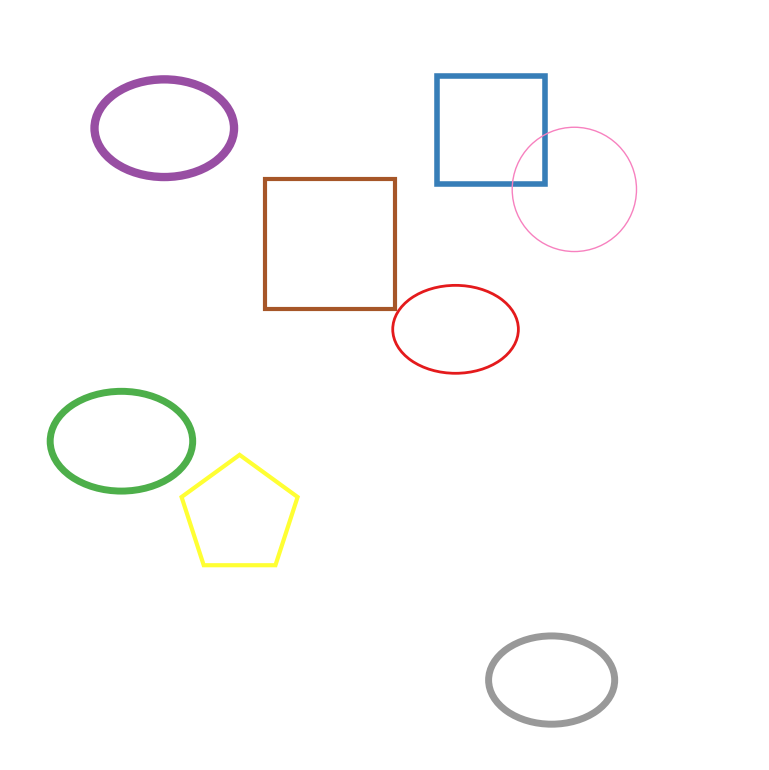[{"shape": "oval", "thickness": 1, "radius": 0.41, "center": [0.592, 0.572]}, {"shape": "square", "thickness": 2, "radius": 0.35, "center": [0.637, 0.831]}, {"shape": "oval", "thickness": 2.5, "radius": 0.46, "center": [0.158, 0.427]}, {"shape": "oval", "thickness": 3, "radius": 0.45, "center": [0.213, 0.834]}, {"shape": "pentagon", "thickness": 1.5, "radius": 0.4, "center": [0.311, 0.33]}, {"shape": "square", "thickness": 1.5, "radius": 0.42, "center": [0.429, 0.683]}, {"shape": "circle", "thickness": 0.5, "radius": 0.4, "center": [0.746, 0.754]}, {"shape": "oval", "thickness": 2.5, "radius": 0.41, "center": [0.716, 0.117]}]